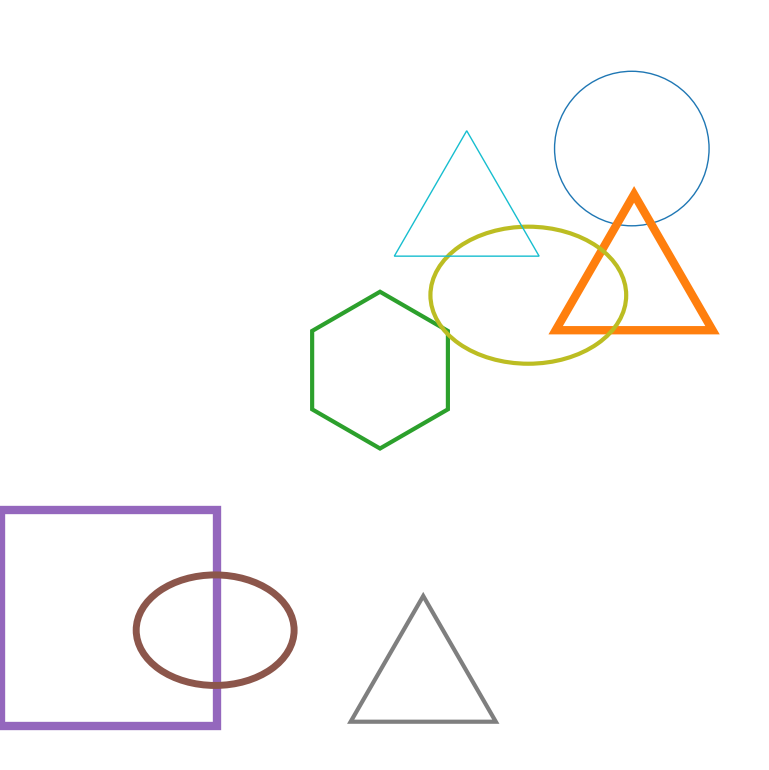[{"shape": "circle", "thickness": 0.5, "radius": 0.5, "center": [0.821, 0.807]}, {"shape": "triangle", "thickness": 3, "radius": 0.59, "center": [0.824, 0.63]}, {"shape": "hexagon", "thickness": 1.5, "radius": 0.51, "center": [0.494, 0.519]}, {"shape": "square", "thickness": 3, "radius": 0.7, "center": [0.142, 0.197]}, {"shape": "oval", "thickness": 2.5, "radius": 0.51, "center": [0.279, 0.182]}, {"shape": "triangle", "thickness": 1.5, "radius": 0.54, "center": [0.55, 0.117]}, {"shape": "oval", "thickness": 1.5, "radius": 0.64, "center": [0.686, 0.617]}, {"shape": "triangle", "thickness": 0.5, "radius": 0.54, "center": [0.606, 0.722]}]